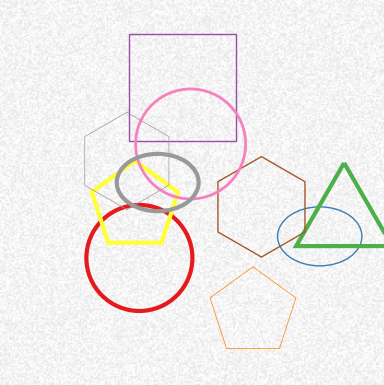[{"shape": "circle", "thickness": 3, "radius": 0.69, "center": [0.362, 0.33]}, {"shape": "oval", "thickness": 1, "radius": 0.55, "center": [0.83, 0.386]}, {"shape": "triangle", "thickness": 3, "radius": 0.72, "center": [0.894, 0.433]}, {"shape": "square", "thickness": 1, "radius": 0.7, "center": [0.475, 0.772]}, {"shape": "pentagon", "thickness": 0.5, "radius": 0.59, "center": [0.657, 0.19]}, {"shape": "pentagon", "thickness": 3, "radius": 0.59, "center": [0.35, 0.465]}, {"shape": "hexagon", "thickness": 1, "radius": 0.65, "center": [0.679, 0.463]}, {"shape": "circle", "thickness": 2, "radius": 0.71, "center": [0.495, 0.626]}, {"shape": "hexagon", "thickness": 0.5, "radius": 0.63, "center": [0.329, 0.582]}, {"shape": "oval", "thickness": 3, "radius": 0.53, "center": [0.41, 0.526]}]